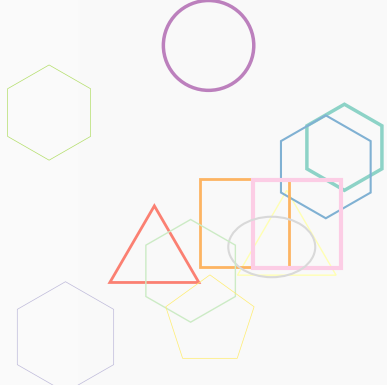[{"shape": "hexagon", "thickness": 2.5, "radius": 0.56, "center": [0.889, 0.617]}, {"shape": "triangle", "thickness": 1, "radius": 0.73, "center": [0.74, 0.359]}, {"shape": "hexagon", "thickness": 0.5, "radius": 0.72, "center": [0.169, 0.125]}, {"shape": "triangle", "thickness": 2, "radius": 0.66, "center": [0.398, 0.333]}, {"shape": "hexagon", "thickness": 1.5, "radius": 0.67, "center": [0.841, 0.567]}, {"shape": "square", "thickness": 2, "radius": 0.57, "center": [0.63, 0.421]}, {"shape": "hexagon", "thickness": 0.5, "radius": 0.62, "center": [0.127, 0.708]}, {"shape": "square", "thickness": 3, "radius": 0.57, "center": [0.765, 0.418]}, {"shape": "oval", "thickness": 1.5, "radius": 0.56, "center": [0.701, 0.359]}, {"shape": "circle", "thickness": 2.5, "radius": 0.58, "center": [0.538, 0.882]}, {"shape": "hexagon", "thickness": 1, "radius": 0.67, "center": [0.492, 0.297]}, {"shape": "pentagon", "thickness": 0.5, "radius": 0.6, "center": [0.542, 0.166]}]